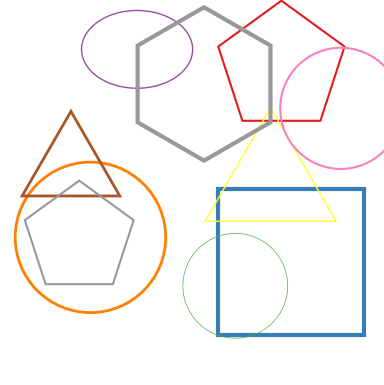[{"shape": "pentagon", "thickness": 1.5, "radius": 0.86, "center": [0.731, 0.826]}, {"shape": "square", "thickness": 3, "radius": 0.95, "center": [0.756, 0.319]}, {"shape": "circle", "thickness": 0.5, "radius": 0.68, "center": [0.611, 0.258]}, {"shape": "oval", "thickness": 1, "radius": 0.72, "center": [0.356, 0.872]}, {"shape": "circle", "thickness": 2, "radius": 0.98, "center": [0.235, 0.383]}, {"shape": "triangle", "thickness": 1, "radius": 0.98, "center": [0.703, 0.523]}, {"shape": "triangle", "thickness": 2, "radius": 0.73, "center": [0.184, 0.564]}, {"shape": "circle", "thickness": 1.5, "radius": 0.79, "center": [0.885, 0.719]}, {"shape": "hexagon", "thickness": 3, "radius": 1.0, "center": [0.53, 0.782]}, {"shape": "pentagon", "thickness": 1.5, "radius": 0.74, "center": [0.206, 0.382]}]